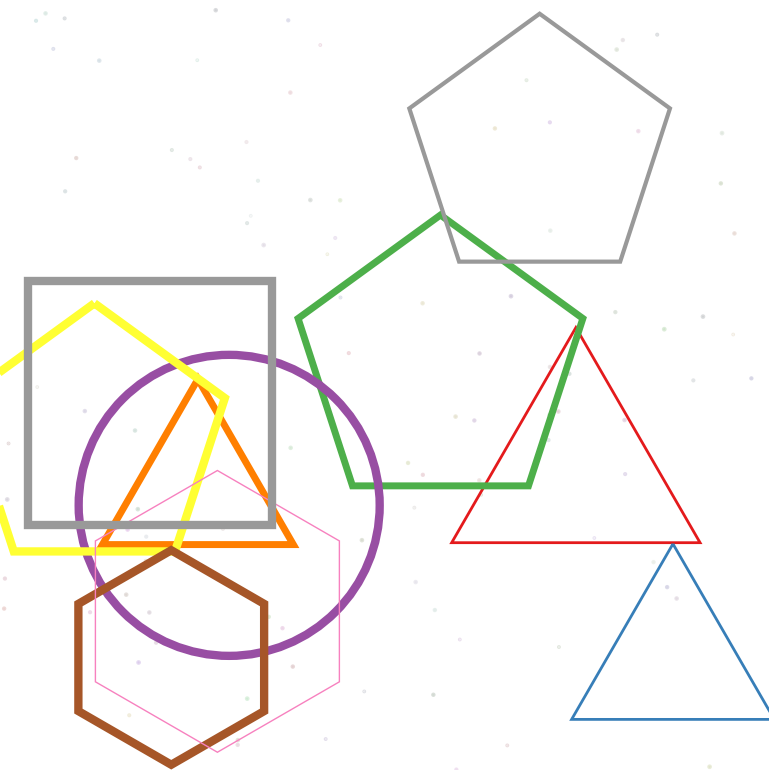[{"shape": "triangle", "thickness": 1, "radius": 0.93, "center": [0.748, 0.388]}, {"shape": "triangle", "thickness": 1, "radius": 0.76, "center": [0.874, 0.142]}, {"shape": "pentagon", "thickness": 2.5, "radius": 0.97, "center": [0.572, 0.526]}, {"shape": "circle", "thickness": 3, "radius": 0.98, "center": [0.298, 0.344]}, {"shape": "triangle", "thickness": 2.5, "radius": 0.72, "center": [0.257, 0.364]}, {"shape": "pentagon", "thickness": 3, "radius": 0.89, "center": [0.123, 0.428]}, {"shape": "hexagon", "thickness": 3, "radius": 0.7, "center": [0.222, 0.146]}, {"shape": "hexagon", "thickness": 0.5, "radius": 0.91, "center": [0.282, 0.206]}, {"shape": "pentagon", "thickness": 1.5, "radius": 0.89, "center": [0.701, 0.804]}, {"shape": "square", "thickness": 3, "radius": 0.79, "center": [0.195, 0.477]}]